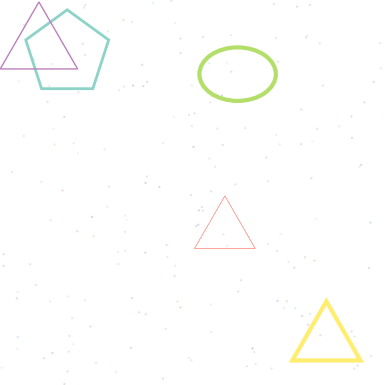[{"shape": "pentagon", "thickness": 2, "radius": 0.57, "center": [0.175, 0.861]}, {"shape": "triangle", "thickness": 0.5, "radius": 0.46, "center": [0.584, 0.4]}, {"shape": "oval", "thickness": 3, "radius": 0.5, "center": [0.617, 0.807]}, {"shape": "triangle", "thickness": 1, "radius": 0.58, "center": [0.101, 0.879]}, {"shape": "triangle", "thickness": 3, "radius": 0.51, "center": [0.848, 0.115]}]